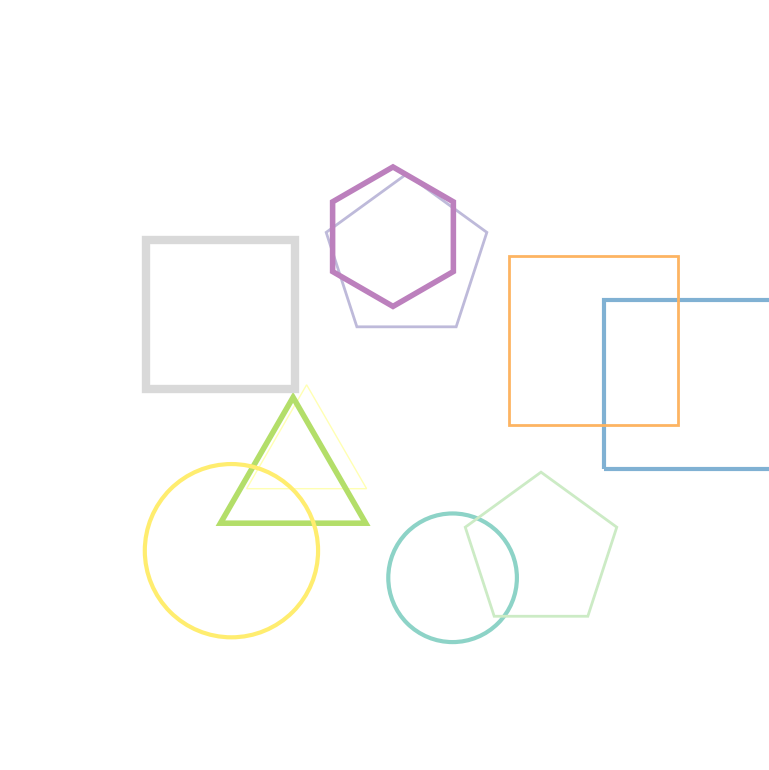[{"shape": "circle", "thickness": 1.5, "radius": 0.42, "center": [0.588, 0.25]}, {"shape": "triangle", "thickness": 0.5, "radius": 0.45, "center": [0.398, 0.41]}, {"shape": "pentagon", "thickness": 1, "radius": 0.55, "center": [0.528, 0.664]}, {"shape": "square", "thickness": 1.5, "radius": 0.55, "center": [0.894, 0.501]}, {"shape": "square", "thickness": 1, "radius": 0.55, "center": [0.771, 0.558]}, {"shape": "triangle", "thickness": 2, "radius": 0.54, "center": [0.381, 0.375]}, {"shape": "square", "thickness": 3, "radius": 0.48, "center": [0.287, 0.592]}, {"shape": "hexagon", "thickness": 2, "radius": 0.45, "center": [0.51, 0.693]}, {"shape": "pentagon", "thickness": 1, "radius": 0.52, "center": [0.703, 0.283]}, {"shape": "circle", "thickness": 1.5, "radius": 0.56, "center": [0.301, 0.285]}]